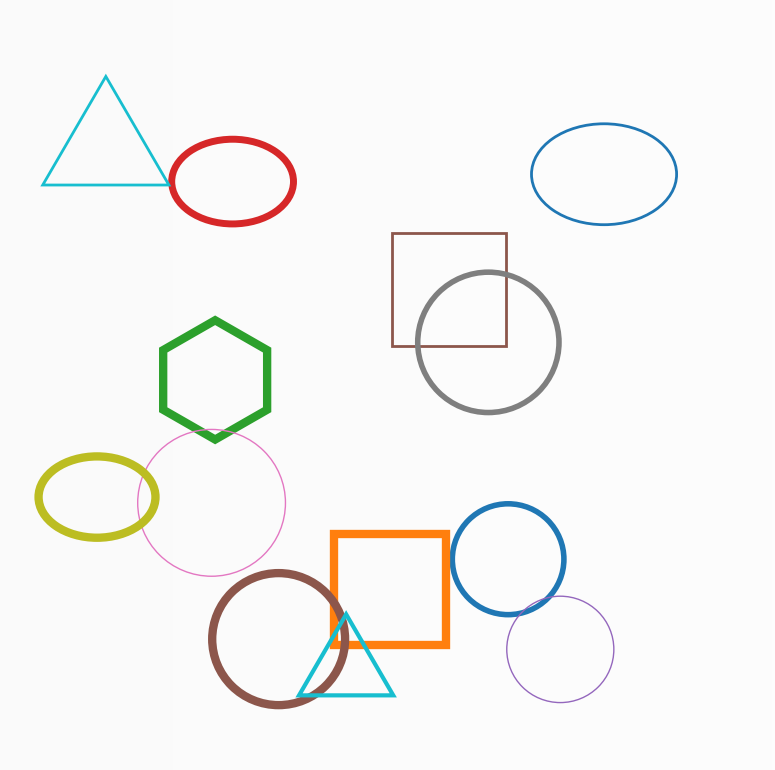[{"shape": "oval", "thickness": 1, "radius": 0.47, "center": [0.779, 0.774]}, {"shape": "circle", "thickness": 2, "radius": 0.36, "center": [0.656, 0.274]}, {"shape": "square", "thickness": 3, "radius": 0.36, "center": [0.503, 0.234]}, {"shape": "hexagon", "thickness": 3, "radius": 0.39, "center": [0.278, 0.507]}, {"shape": "oval", "thickness": 2.5, "radius": 0.39, "center": [0.3, 0.764]}, {"shape": "circle", "thickness": 0.5, "radius": 0.35, "center": [0.723, 0.157]}, {"shape": "circle", "thickness": 3, "radius": 0.43, "center": [0.36, 0.17]}, {"shape": "square", "thickness": 1, "radius": 0.37, "center": [0.579, 0.624]}, {"shape": "circle", "thickness": 0.5, "radius": 0.48, "center": [0.273, 0.347]}, {"shape": "circle", "thickness": 2, "radius": 0.46, "center": [0.63, 0.555]}, {"shape": "oval", "thickness": 3, "radius": 0.38, "center": [0.125, 0.354]}, {"shape": "triangle", "thickness": 1.5, "radius": 0.35, "center": [0.447, 0.132]}, {"shape": "triangle", "thickness": 1, "radius": 0.47, "center": [0.137, 0.807]}]